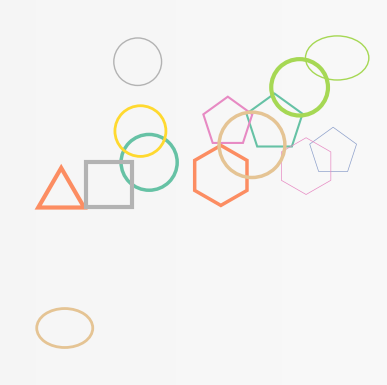[{"shape": "pentagon", "thickness": 1.5, "radius": 0.38, "center": [0.708, 0.681]}, {"shape": "circle", "thickness": 2.5, "radius": 0.36, "center": [0.385, 0.578]}, {"shape": "triangle", "thickness": 3, "radius": 0.34, "center": [0.158, 0.495]}, {"shape": "hexagon", "thickness": 2.5, "radius": 0.39, "center": [0.57, 0.544]}, {"shape": "pentagon", "thickness": 0.5, "radius": 0.32, "center": [0.86, 0.606]}, {"shape": "pentagon", "thickness": 1.5, "radius": 0.33, "center": [0.588, 0.682]}, {"shape": "hexagon", "thickness": 0.5, "radius": 0.37, "center": [0.79, 0.569]}, {"shape": "circle", "thickness": 3, "radius": 0.37, "center": [0.773, 0.773]}, {"shape": "oval", "thickness": 1, "radius": 0.41, "center": [0.87, 0.849]}, {"shape": "circle", "thickness": 2, "radius": 0.33, "center": [0.362, 0.66]}, {"shape": "circle", "thickness": 2.5, "radius": 0.42, "center": [0.65, 0.624]}, {"shape": "oval", "thickness": 2, "radius": 0.36, "center": [0.167, 0.148]}, {"shape": "circle", "thickness": 1, "radius": 0.31, "center": [0.355, 0.84]}, {"shape": "square", "thickness": 3, "radius": 0.3, "center": [0.28, 0.521]}]